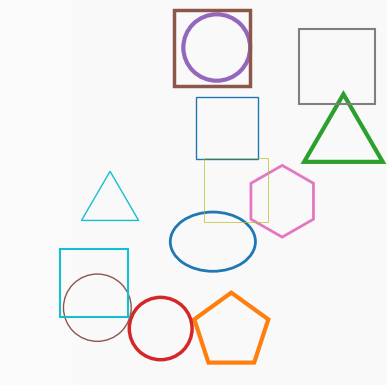[{"shape": "oval", "thickness": 2, "radius": 0.55, "center": [0.549, 0.372]}, {"shape": "square", "thickness": 1, "radius": 0.4, "center": [0.586, 0.668]}, {"shape": "pentagon", "thickness": 3, "radius": 0.5, "center": [0.597, 0.139]}, {"shape": "triangle", "thickness": 3, "radius": 0.59, "center": [0.886, 0.638]}, {"shape": "circle", "thickness": 2.5, "radius": 0.41, "center": [0.415, 0.147]}, {"shape": "circle", "thickness": 3, "radius": 0.43, "center": [0.559, 0.877]}, {"shape": "circle", "thickness": 1, "radius": 0.44, "center": [0.251, 0.201]}, {"shape": "square", "thickness": 2.5, "radius": 0.49, "center": [0.547, 0.875]}, {"shape": "hexagon", "thickness": 2, "radius": 0.47, "center": [0.728, 0.477]}, {"shape": "square", "thickness": 1.5, "radius": 0.49, "center": [0.87, 0.826]}, {"shape": "square", "thickness": 0.5, "radius": 0.41, "center": [0.61, 0.506]}, {"shape": "square", "thickness": 1.5, "radius": 0.44, "center": [0.243, 0.266]}, {"shape": "triangle", "thickness": 1, "radius": 0.43, "center": [0.284, 0.47]}]